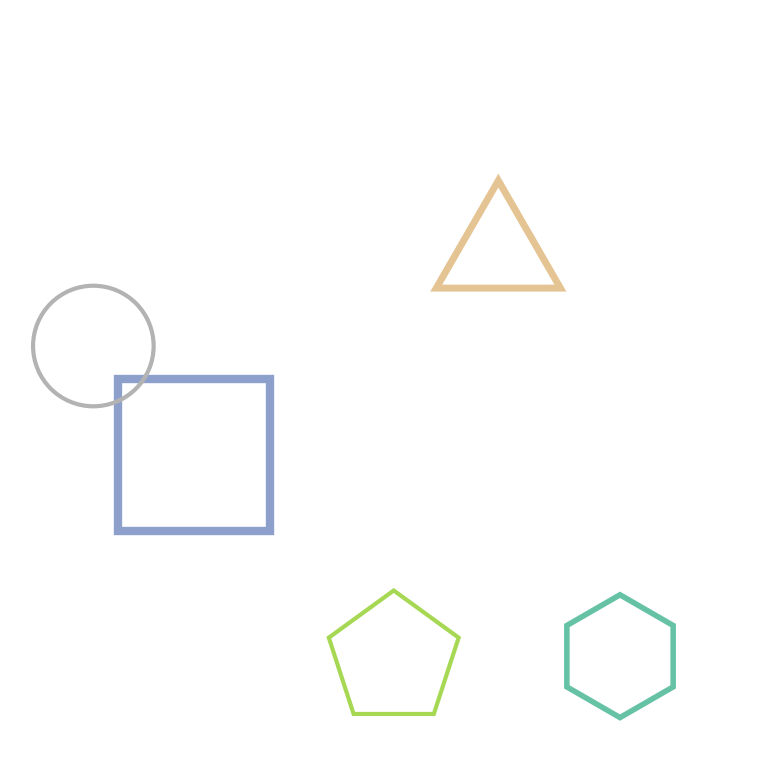[{"shape": "hexagon", "thickness": 2, "radius": 0.4, "center": [0.805, 0.148]}, {"shape": "square", "thickness": 3, "radius": 0.49, "center": [0.253, 0.409]}, {"shape": "pentagon", "thickness": 1.5, "radius": 0.44, "center": [0.511, 0.144]}, {"shape": "triangle", "thickness": 2.5, "radius": 0.47, "center": [0.647, 0.672]}, {"shape": "circle", "thickness": 1.5, "radius": 0.39, "center": [0.121, 0.551]}]